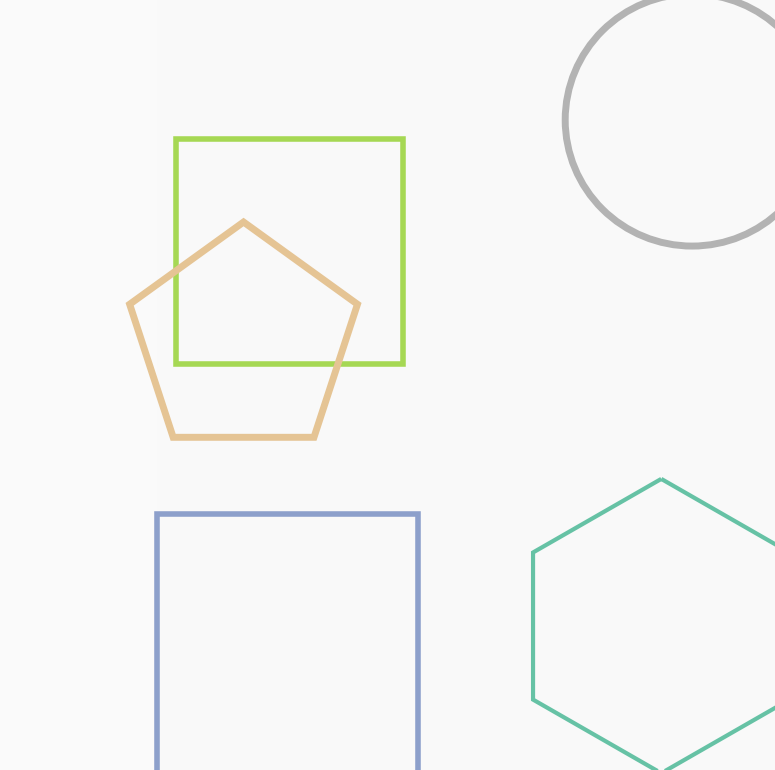[{"shape": "hexagon", "thickness": 1.5, "radius": 0.96, "center": [0.853, 0.187]}, {"shape": "square", "thickness": 2, "radius": 0.84, "center": [0.371, 0.164]}, {"shape": "square", "thickness": 2, "radius": 0.73, "center": [0.373, 0.674]}, {"shape": "pentagon", "thickness": 2.5, "radius": 0.77, "center": [0.314, 0.557]}, {"shape": "circle", "thickness": 2.5, "radius": 0.82, "center": [0.893, 0.844]}]